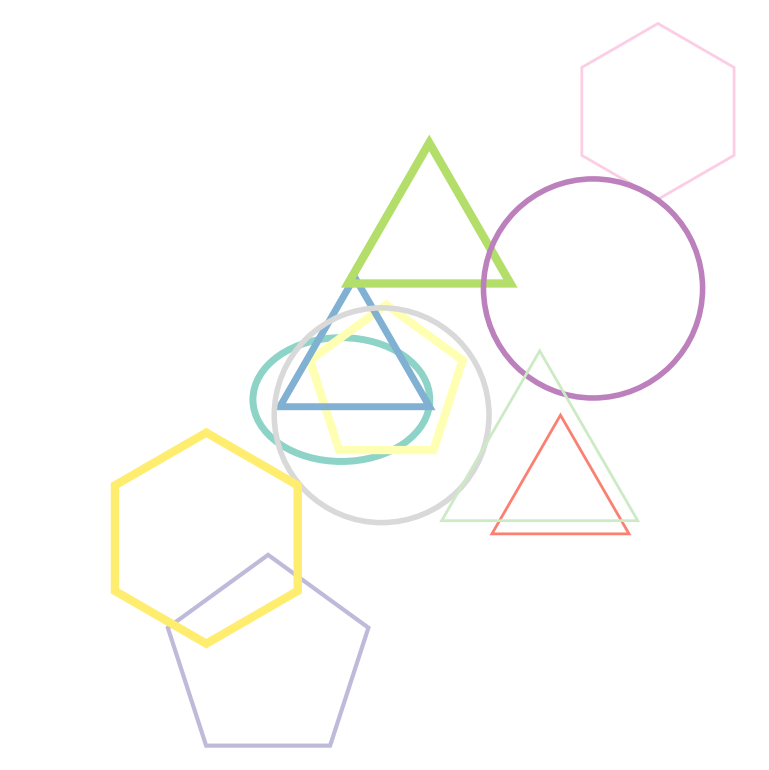[{"shape": "oval", "thickness": 2.5, "radius": 0.57, "center": [0.443, 0.481]}, {"shape": "pentagon", "thickness": 3, "radius": 0.52, "center": [0.502, 0.5]}, {"shape": "pentagon", "thickness": 1.5, "radius": 0.68, "center": [0.348, 0.142]}, {"shape": "triangle", "thickness": 1, "radius": 0.51, "center": [0.728, 0.358]}, {"shape": "triangle", "thickness": 2.5, "radius": 0.56, "center": [0.461, 0.528]}, {"shape": "triangle", "thickness": 3, "radius": 0.61, "center": [0.557, 0.693]}, {"shape": "hexagon", "thickness": 1, "radius": 0.57, "center": [0.854, 0.855]}, {"shape": "circle", "thickness": 2, "radius": 0.7, "center": [0.496, 0.461]}, {"shape": "circle", "thickness": 2, "radius": 0.71, "center": [0.77, 0.625]}, {"shape": "triangle", "thickness": 1, "radius": 0.74, "center": [0.701, 0.397]}, {"shape": "hexagon", "thickness": 3, "radius": 0.69, "center": [0.268, 0.301]}]